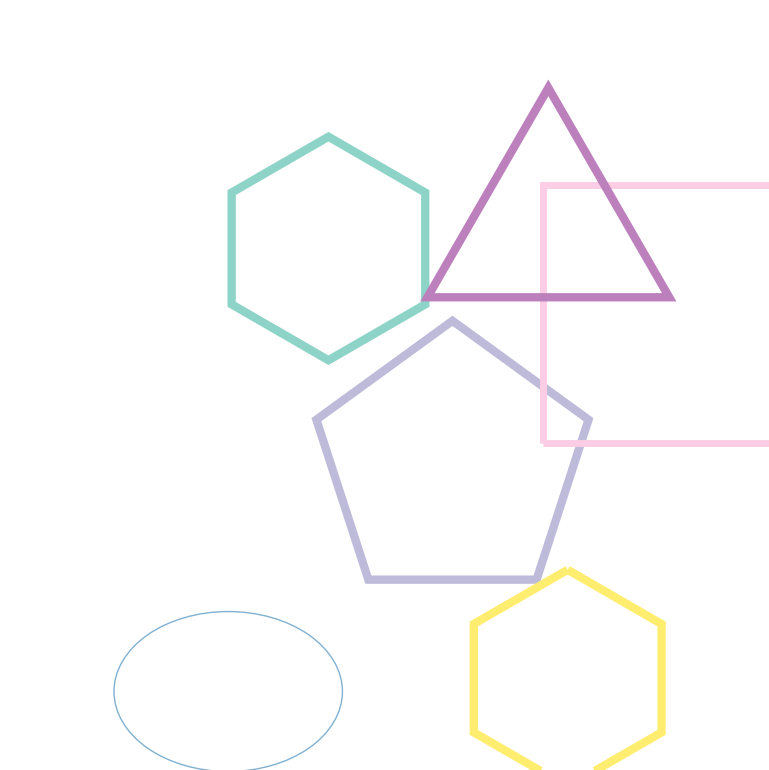[{"shape": "hexagon", "thickness": 3, "radius": 0.73, "center": [0.427, 0.677]}, {"shape": "pentagon", "thickness": 3, "radius": 0.93, "center": [0.588, 0.398]}, {"shape": "oval", "thickness": 0.5, "radius": 0.74, "center": [0.296, 0.102]}, {"shape": "square", "thickness": 2.5, "radius": 0.84, "center": [0.873, 0.593]}, {"shape": "triangle", "thickness": 3, "radius": 0.91, "center": [0.712, 0.705]}, {"shape": "hexagon", "thickness": 3, "radius": 0.7, "center": [0.737, 0.119]}]